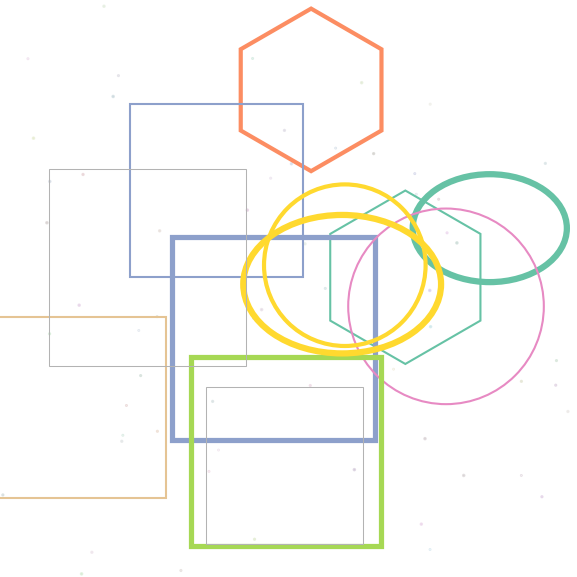[{"shape": "oval", "thickness": 3, "radius": 0.67, "center": [0.848, 0.604]}, {"shape": "hexagon", "thickness": 1, "radius": 0.75, "center": [0.702, 0.519]}, {"shape": "hexagon", "thickness": 2, "radius": 0.7, "center": [0.539, 0.843]}, {"shape": "square", "thickness": 1, "radius": 0.75, "center": [0.375, 0.669]}, {"shape": "square", "thickness": 2.5, "radius": 0.88, "center": [0.474, 0.413]}, {"shape": "circle", "thickness": 1, "radius": 0.85, "center": [0.772, 0.469]}, {"shape": "square", "thickness": 2.5, "radius": 0.82, "center": [0.495, 0.218]}, {"shape": "circle", "thickness": 2, "radius": 0.7, "center": [0.597, 0.54]}, {"shape": "oval", "thickness": 3, "radius": 0.86, "center": [0.592, 0.507]}, {"shape": "square", "thickness": 1, "radius": 0.78, "center": [0.131, 0.294]}, {"shape": "square", "thickness": 0.5, "radius": 0.68, "center": [0.492, 0.193]}, {"shape": "square", "thickness": 0.5, "radius": 0.85, "center": [0.255, 0.536]}]